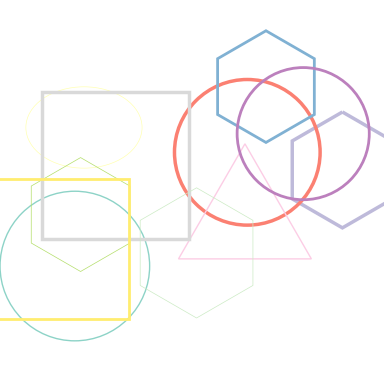[{"shape": "circle", "thickness": 1, "radius": 0.97, "center": [0.194, 0.309]}, {"shape": "oval", "thickness": 0.5, "radius": 0.75, "center": [0.218, 0.669]}, {"shape": "hexagon", "thickness": 2.5, "radius": 0.75, "center": [0.889, 0.559]}, {"shape": "circle", "thickness": 2.5, "radius": 0.95, "center": [0.642, 0.604]}, {"shape": "hexagon", "thickness": 2, "radius": 0.73, "center": [0.691, 0.775]}, {"shape": "hexagon", "thickness": 0.5, "radius": 0.74, "center": [0.209, 0.443]}, {"shape": "triangle", "thickness": 1, "radius": 1.0, "center": [0.636, 0.427]}, {"shape": "square", "thickness": 2.5, "radius": 0.95, "center": [0.301, 0.571]}, {"shape": "circle", "thickness": 2, "radius": 0.86, "center": [0.788, 0.653]}, {"shape": "hexagon", "thickness": 0.5, "radius": 0.85, "center": [0.511, 0.343]}, {"shape": "square", "thickness": 2, "radius": 0.91, "center": [0.152, 0.354]}]